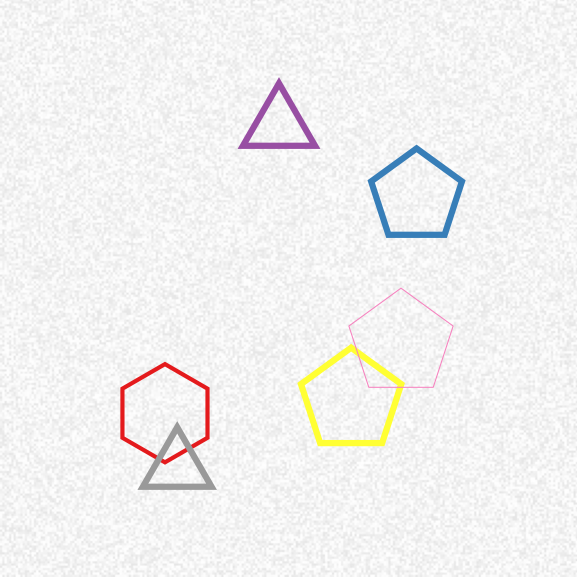[{"shape": "hexagon", "thickness": 2, "radius": 0.43, "center": [0.286, 0.284]}, {"shape": "pentagon", "thickness": 3, "radius": 0.41, "center": [0.721, 0.659]}, {"shape": "triangle", "thickness": 3, "radius": 0.36, "center": [0.483, 0.783]}, {"shape": "pentagon", "thickness": 3, "radius": 0.46, "center": [0.608, 0.306]}, {"shape": "pentagon", "thickness": 0.5, "radius": 0.47, "center": [0.694, 0.405]}, {"shape": "triangle", "thickness": 3, "radius": 0.34, "center": [0.307, 0.191]}]